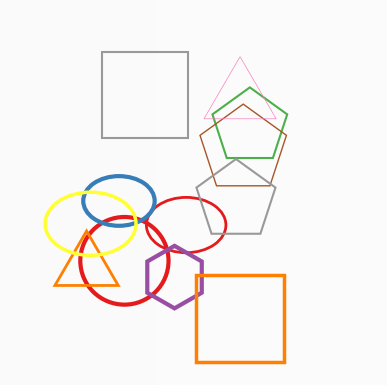[{"shape": "oval", "thickness": 2, "radius": 0.51, "center": [0.48, 0.415]}, {"shape": "circle", "thickness": 3, "radius": 0.57, "center": [0.321, 0.323]}, {"shape": "oval", "thickness": 3, "radius": 0.46, "center": [0.307, 0.478]}, {"shape": "pentagon", "thickness": 1.5, "radius": 0.51, "center": [0.645, 0.672]}, {"shape": "hexagon", "thickness": 3, "radius": 0.41, "center": [0.45, 0.28]}, {"shape": "square", "thickness": 2.5, "radius": 0.57, "center": [0.619, 0.174]}, {"shape": "triangle", "thickness": 2, "radius": 0.47, "center": [0.223, 0.306]}, {"shape": "oval", "thickness": 2.5, "radius": 0.59, "center": [0.234, 0.419]}, {"shape": "pentagon", "thickness": 1, "radius": 0.59, "center": [0.628, 0.612]}, {"shape": "triangle", "thickness": 0.5, "radius": 0.54, "center": [0.62, 0.745]}, {"shape": "pentagon", "thickness": 1.5, "radius": 0.54, "center": [0.609, 0.48]}, {"shape": "square", "thickness": 1.5, "radius": 0.56, "center": [0.375, 0.753]}]